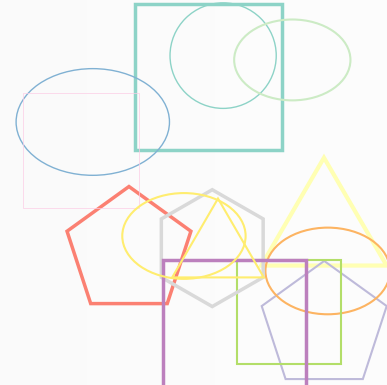[{"shape": "circle", "thickness": 1, "radius": 0.69, "center": [0.576, 0.856]}, {"shape": "square", "thickness": 2.5, "radius": 0.95, "center": [0.538, 0.8]}, {"shape": "triangle", "thickness": 3, "radius": 0.93, "center": [0.836, 0.404]}, {"shape": "pentagon", "thickness": 1.5, "radius": 0.85, "center": [0.837, 0.153]}, {"shape": "pentagon", "thickness": 2.5, "radius": 0.84, "center": [0.333, 0.347]}, {"shape": "oval", "thickness": 1, "radius": 0.99, "center": [0.239, 0.683]}, {"shape": "oval", "thickness": 1.5, "radius": 0.8, "center": [0.846, 0.296]}, {"shape": "square", "thickness": 1.5, "radius": 0.67, "center": [0.745, 0.189]}, {"shape": "square", "thickness": 0.5, "radius": 0.75, "center": [0.208, 0.609]}, {"shape": "hexagon", "thickness": 2.5, "radius": 0.76, "center": [0.548, 0.356]}, {"shape": "square", "thickness": 2.5, "radius": 0.93, "center": [0.605, 0.141]}, {"shape": "oval", "thickness": 1.5, "radius": 0.75, "center": [0.754, 0.844]}, {"shape": "triangle", "thickness": 1.5, "radius": 0.68, "center": [0.563, 0.348]}, {"shape": "oval", "thickness": 1.5, "radius": 0.8, "center": [0.475, 0.387]}]